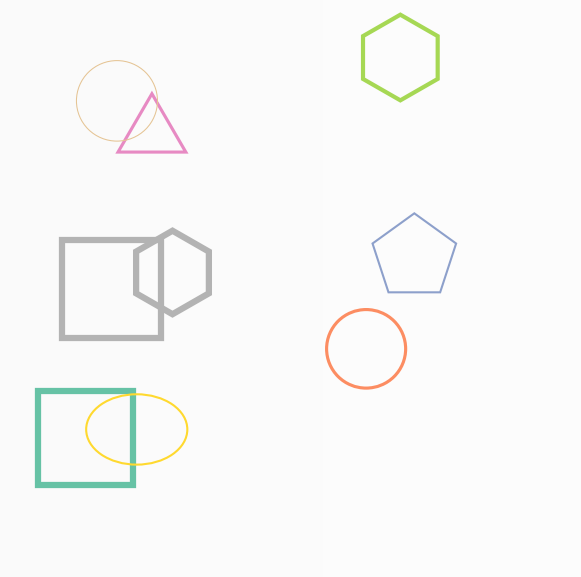[{"shape": "square", "thickness": 3, "radius": 0.41, "center": [0.147, 0.24]}, {"shape": "circle", "thickness": 1.5, "radius": 0.34, "center": [0.63, 0.395]}, {"shape": "pentagon", "thickness": 1, "radius": 0.38, "center": [0.713, 0.554]}, {"shape": "triangle", "thickness": 1.5, "radius": 0.34, "center": [0.261, 0.769]}, {"shape": "hexagon", "thickness": 2, "radius": 0.37, "center": [0.689, 0.9]}, {"shape": "oval", "thickness": 1, "radius": 0.44, "center": [0.235, 0.256]}, {"shape": "circle", "thickness": 0.5, "radius": 0.35, "center": [0.201, 0.824]}, {"shape": "hexagon", "thickness": 3, "radius": 0.36, "center": [0.297, 0.527]}, {"shape": "square", "thickness": 3, "radius": 0.43, "center": [0.192, 0.499]}]